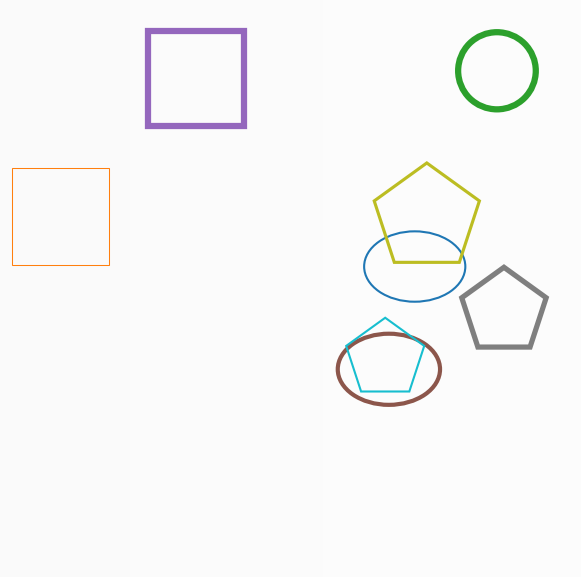[{"shape": "oval", "thickness": 1, "radius": 0.44, "center": [0.714, 0.538]}, {"shape": "square", "thickness": 0.5, "radius": 0.42, "center": [0.105, 0.625]}, {"shape": "circle", "thickness": 3, "radius": 0.33, "center": [0.855, 0.877]}, {"shape": "square", "thickness": 3, "radius": 0.41, "center": [0.338, 0.863]}, {"shape": "oval", "thickness": 2, "radius": 0.44, "center": [0.669, 0.36]}, {"shape": "pentagon", "thickness": 2.5, "radius": 0.38, "center": [0.867, 0.46]}, {"shape": "pentagon", "thickness": 1.5, "radius": 0.48, "center": [0.734, 0.622]}, {"shape": "pentagon", "thickness": 1, "radius": 0.35, "center": [0.663, 0.378]}]